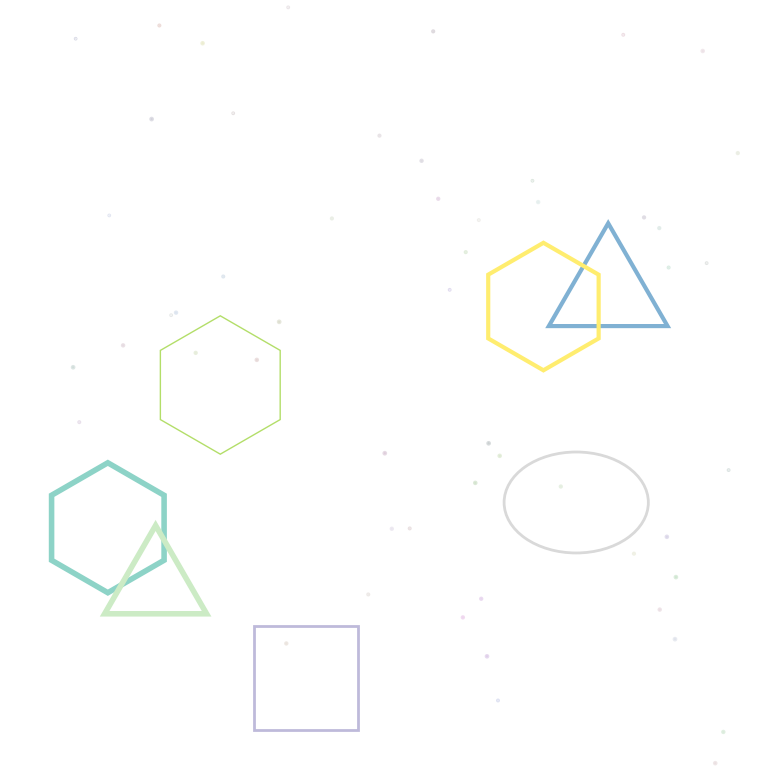[{"shape": "hexagon", "thickness": 2, "radius": 0.42, "center": [0.14, 0.315]}, {"shape": "square", "thickness": 1, "radius": 0.34, "center": [0.397, 0.12]}, {"shape": "triangle", "thickness": 1.5, "radius": 0.45, "center": [0.79, 0.621]}, {"shape": "hexagon", "thickness": 0.5, "radius": 0.45, "center": [0.286, 0.5]}, {"shape": "oval", "thickness": 1, "radius": 0.47, "center": [0.748, 0.347]}, {"shape": "triangle", "thickness": 2, "radius": 0.38, "center": [0.202, 0.241]}, {"shape": "hexagon", "thickness": 1.5, "radius": 0.41, "center": [0.706, 0.602]}]